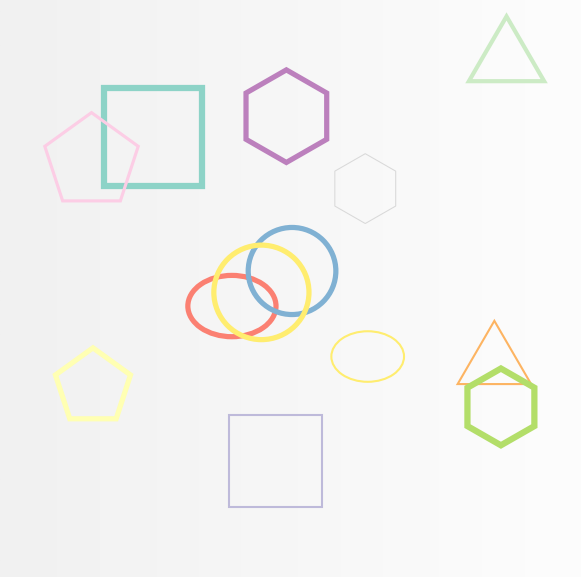[{"shape": "square", "thickness": 3, "radius": 0.42, "center": [0.264, 0.762]}, {"shape": "pentagon", "thickness": 2.5, "radius": 0.34, "center": [0.16, 0.329]}, {"shape": "square", "thickness": 1, "radius": 0.4, "center": [0.474, 0.202]}, {"shape": "oval", "thickness": 2.5, "radius": 0.38, "center": [0.399, 0.469]}, {"shape": "circle", "thickness": 2.5, "radius": 0.38, "center": [0.502, 0.53]}, {"shape": "triangle", "thickness": 1, "radius": 0.36, "center": [0.851, 0.371]}, {"shape": "hexagon", "thickness": 3, "radius": 0.33, "center": [0.862, 0.295]}, {"shape": "pentagon", "thickness": 1.5, "radius": 0.42, "center": [0.157, 0.72]}, {"shape": "hexagon", "thickness": 0.5, "radius": 0.3, "center": [0.628, 0.673]}, {"shape": "hexagon", "thickness": 2.5, "radius": 0.4, "center": [0.493, 0.798]}, {"shape": "triangle", "thickness": 2, "radius": 0.37, "center": [0.871, 0.896]}, {"shape": "circle", "thickness": 2.5, "radius": 0.41, "center": [0.45, 0.493]}, {"shape": "oval", "thickness": 1, "radius": 0.31, "center": [0.633, 0.382]}]